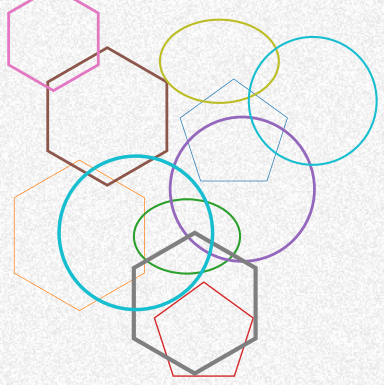[{"shape": "pentagon", "thickness": 0.5, "radius": 0.73, "center": [0.607, 0.648]}, {"shape": "hexagon", "thickness": 0.5, "radius": 0.98, "center": [0.206, 0.389]}, {"shape": "oval", "thickness": 1.5, "radius": 0.69, "center": [0.486, 0.386]}, {"shape": "pentagon", "thickness": 1, "radius": 0.67, "center": [0.529, 0.132]}, {"shape": "circle", "thickness": 2, "radius": 0.94, "center": [0.629, 0.509]}, {"shape": "hexagon", "thickness": 2, "radius": 0.89, "center": [0.279, 0.697]}, {"shape": "hexagon", "thickness": 2, "radius": 0.67, "center": [0.139, 0.899]}, {"shape": "hexagon", "thickness": 3, "radius": 0.91, "center": [0.506, 0.212]}, {"shape": "oval", "thickness": 1.5, "radius": 0.77, "center": [0.57, 0.841]}, {"shape": "circle", "thickness": 1.5, "radius": 0.83, "center": [0.812, 0.738]}, {"shape": "circle", "thickness": 2.5, "radius": 1.0, "center": [0.353, 0.395]}]